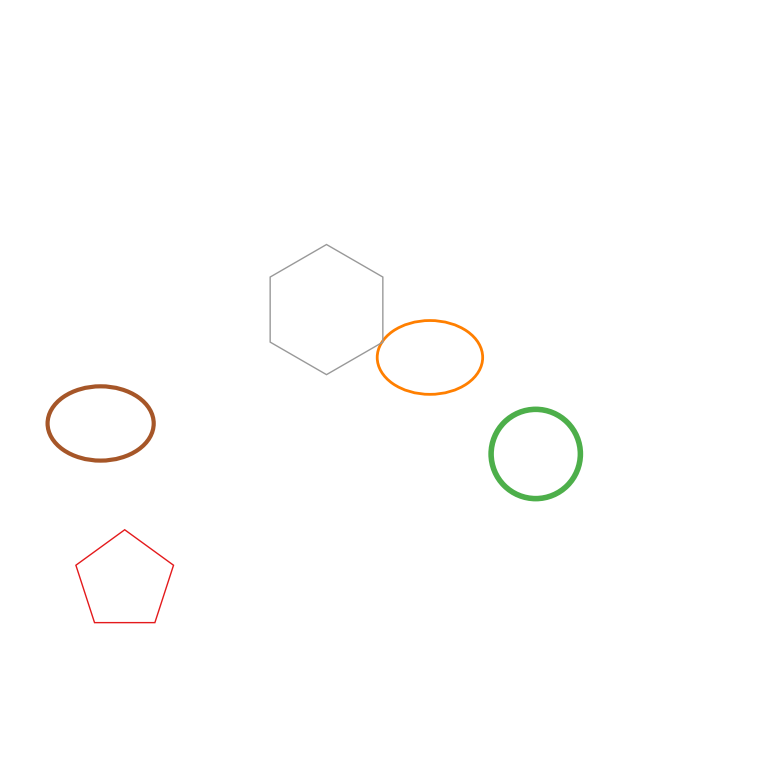[{"shape": "pentagon", "thickness": 0.5, "radius": 0.33, "center": [0.162, 0.245]}, {"shape": "circle", "thickness": 2, "radius": 0.29, "center": [0.696, 0.41]}, {"shape": "oval", "thickness": 1, "radius": 0.34, "center": [0.558, 0.536]}, {"shape": "oval", "thickness": 1.5, "radius": 0.34, "center": [0.131, 0.45]}, {"shape": "hexagon", "thickness": 0.5, "radius": 0.42, "center": [0.424, 0.598]}]